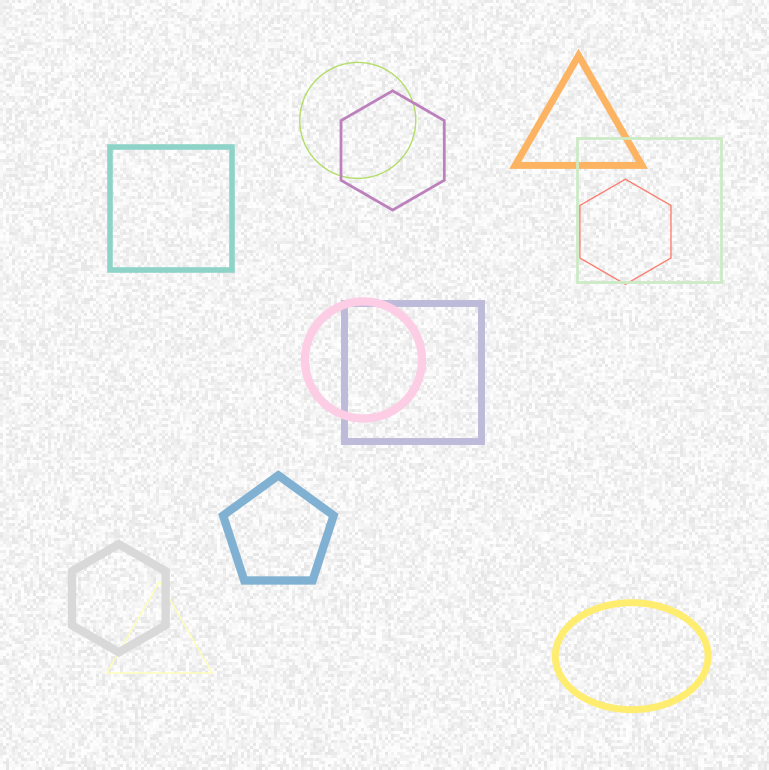[{"shape": "square", "thickness": 2, "radius": 0.4, "center": [0.222, 0.729]}, {"shape": "triangle", "thickness": 0.5, "radius": 0.4, "center": [0.207, 0.166]}, {"shape": "square", "thickness": 2.5, "radius": 0.45, "center": [0.536, 0.517]}, {"shape": "hexagon", "thickness": 0.5, "radius": 0.34, "center": [0.812, 0.699]}, {"shape": "pentagon", "thickness": 3, "radius": 0.38, "center": [0.362, 0.307]}, {"shape": "triangle", "thickness": 2.5, "radius": 0.48, "center": [0.751, 0.833]}, {"shape": "circle", "thickness": 0.5, "radius": 0.38, "center": [0.465, 0.844]}, {"shape": "circle", "thickness": 3, "radius": 0.38, "center": [0.472, 0.533]}, {"shape": "hexagon", "thickness": 3, "radius": 0.35, "center": [0.154, 0.223]}, {"shape": "hexagon", "thickness": 1, "radius": 0.39, "center": [0.51, 0.805]}, {"shape": "square", "thickness": 1, "radius": 0.47, "center": [0.843, 0.728]}, {"shape": "oval", "thickness": 2.5, "radius": 0.5, "center": [0.82, 0.148]}]